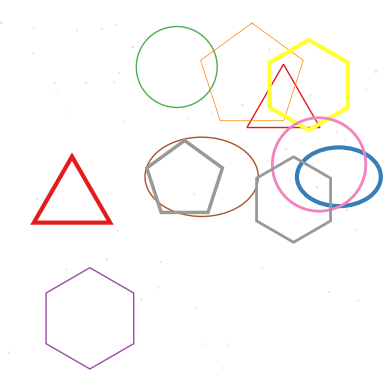[{"shape": "triangle", "thickness": 1, "radius": 0.55, "center": [0.736, 0.724]}, {"shape": "triangle", "thickness": 3, "radius": 0.57, "center": [0.187, 0.479]}, {"shape": "oval", "thickness": 3, "radius": 0.54, "center": [0.88, 0.541]}, {"shape": "circle", "thickness": 1, "radius": 0.53, "center": [0.459, 0.826]}, {"shape": "hexagon", "thickness": 1, "radius": 0.66, "center": [0.234, 0.173]}, {"shape": "pentagon", "thickness": 0.5, "radius": 0.7, "center": [0.654, 0.8]}, {"shape": "hexagon", "thickness": 3, "radius": 0.59, "center": [0.802, 0.779]}, {"shape": "oval", "thickness": 1, "radius": 0.74, "center": [0.524, 0.541]}, {"shape": "circle", "thickness": 2, "radius": 0.61, "center": [0.829, 0.573]}, {"shape": "pentagon", "thickness": 2.5, "radius": 0.52, "center": [0.48, 0.532]}, {"shape": "hexagon", "thickness": 2, "radius": 0.55, "center": [0.763, 0.482]}]